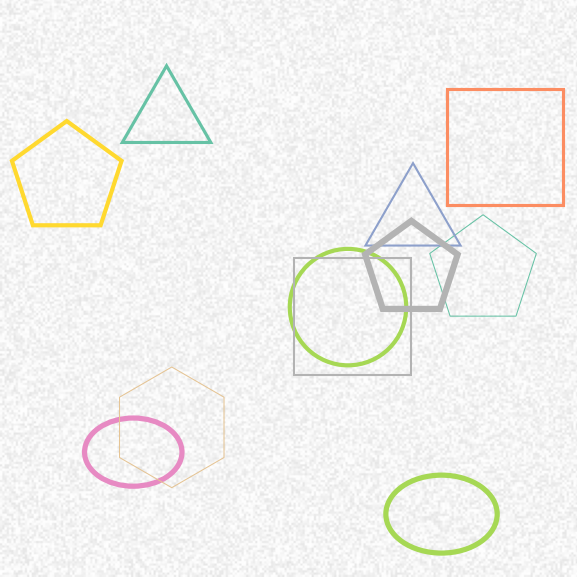[{"shape": "triangle", "thickness": 1.5, "radius": 0.44, "center": [0.288, 0.797]}, {"shape": "pentagon", "thickness": 0.5, "radius": 0.49, "center": [0.836, 0.53]}, {"shape": "square", "thickness": 1.5, "radius": 0.5, "center": [0.874, 0.744]}, {"shape": "triangle", "thickness": 1, "radius": 0.48, "center": [0.715, 0.622]}, {"shape": "oval", "thickness": 2.5, "radius": 0.42, "center": [0.231, 0.216]}, {"shape": "circle", "thickness": 2, "radius": 0.5, "center": [0.603, 0.467]}, {"shape": "oval", "thickness": 2.5, "radius": 0.48, "center": [0.765, 0.109]}, {"shape": "pentagon", "thickness": 2, "radius": 0.5, "center": [0.116, 0.69]}, {"shape": "hexagon", "thickness": 0.5, "radius": 0.52, "center": [0.297, 0.259]}, {"shape": "pentagon", "thickness": 3, "radius": 0.42, "center": [0.712, 0.532]}, {"shape": "square", "thickness": 1, "radius": 0.51, "center": [0.61, 0.452]}]